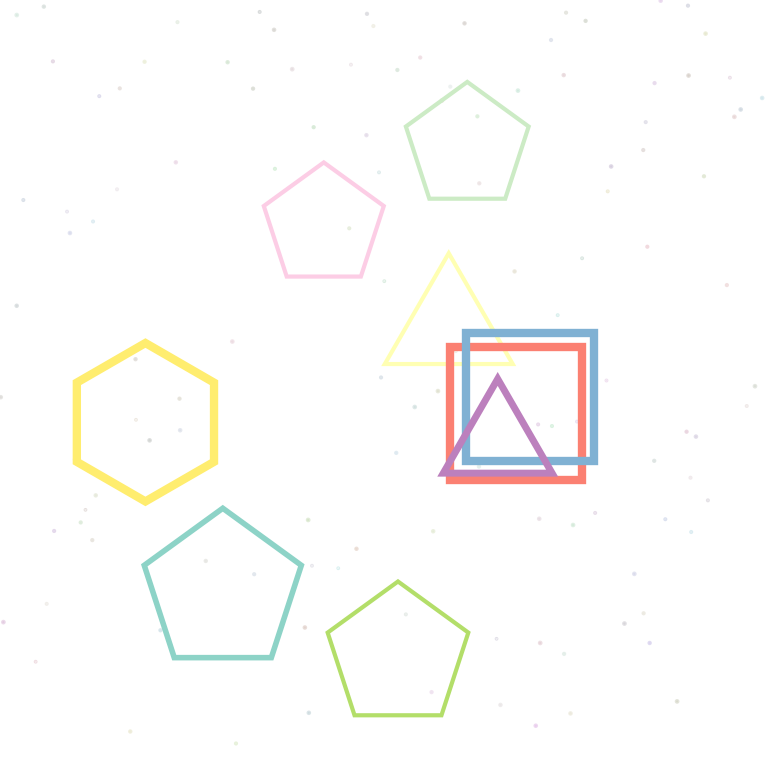[{"shape": "pentagon", "thickness": 2, "radius": 0.54, "center": [0.289, 0.233]}, {"shape": "triangle", "thickness": 1.5, "radius": 0.48, "center": [0.583, 0.575]}, {"shape": "square", "thickness": 3, "radius": 0.43, "center": [0.67, 0.463]}, {"shape": "square", "thickness": 3, "radius": 0.42, "center": [0.688, 0.484]}, {"shape": "pentagon", "thickness": 1.5, "radius": 0.48, "center": [0.517, 0.149]}, {"shape": "pentagon", "thickness": 1.5, "radius": 0.41, "center": [0.421, 0.707]}, {"shape": "triangle", "thickness": 2.5, "radius": 0.41, "center": [0.646, 0.426]}, {"shape": "pentagon", "thickness": 1.5, "radius": 0.42, "center": [0.607, 0.81]}, {"shape": "hexagon", "thickness": 3, "radius": 0.51, "center": [0.189, 0.452]}]